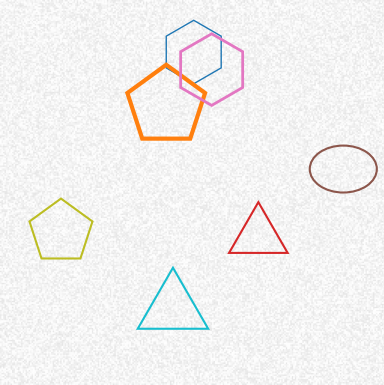[{"shape": "hexagon", "thickness": 1, "radius": 0.41, "center": [0.503, 0.865]}, {"shape": "pentagon", "thickness": 3, "radius": 0.53, "center": [0.432, 0.726]}, {"shape": "triangle", "thickness": 1.5, "radius": 0.44, "center": [0.671, 0.387]}, {"shape": "oval", "thickness": 1.5, "radius": 0.44, "center": [0.892, 0.561]}, {"shape": "hexagon", "thickness": 2, "radius": 0.47, "center": [0.55, 0.819]}, {"shape": "pentagon", "thickness": 1.5, "radius": 0.43, "center": [0.158, 0.398]}, {"shape": "triangle", "thickness": 1.5, "radius": 0.53, "center": [0.449, 0.199]}]